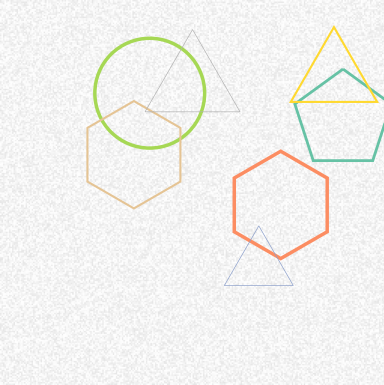[{"shape": "pentagon", "thickness": 2, "radius": 0.66, "center": [0.891, 0.689]}, {"shape": "hexagon", "thickness": 2.5, "radius": 0.7, "center": [0.729, 0.468]}, {"shape": "triangle", "thickness": 0.5, "radius": 0.52, "center": [0.672, 0.31]}, {"shape": "circle", "thickness": 2.5, "radius": 0.71, "center": [0.389, 0.758]}, {"shape": "triangle", "thickness": 1.5, "radius": 0.65, "center": [0.867, 0.8]}, {"shape": "hexagon", "thickness": 1.5, "radius": 0.7, "center": [0.348, 0.598]}, {"shape": "triangle", "thickness": 0.5, "radius": 0.71, "center": [0.5, 0.781]}]